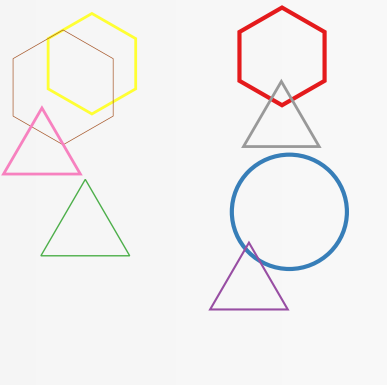[{"shape": "hexagon", "thickness": 3, "radius": 0.63, "center": [0.728, 0.854]}, {"shape": "circle", "thickness": 3, "radius": 0.74, "center": [0.747, 0.45]}, {"shape": "triangle", "thickness": 1, "radius": 0.66, "center": [0.22, 0.402]}, {"shape": "triangle", "thickness": 1.5, "radius": 0.58, "center": [0.642, 0.254]}, {"shape": "hexagon", "thickness": 2, "radius": 0.65, "center": [0.237, 0.834]}, {"shape": "hexagon", "thickness": 0.5, "radius": 0.75, "center": [0.163, 0.773]}, {"shape": "triangle", "thickness": 2, "radius": 0.57, "center": [0.108, 0.605]}, {"shape": "triangle", "thickness": 2, "radius": 0.56, "center": [0.726, 0.676]}]